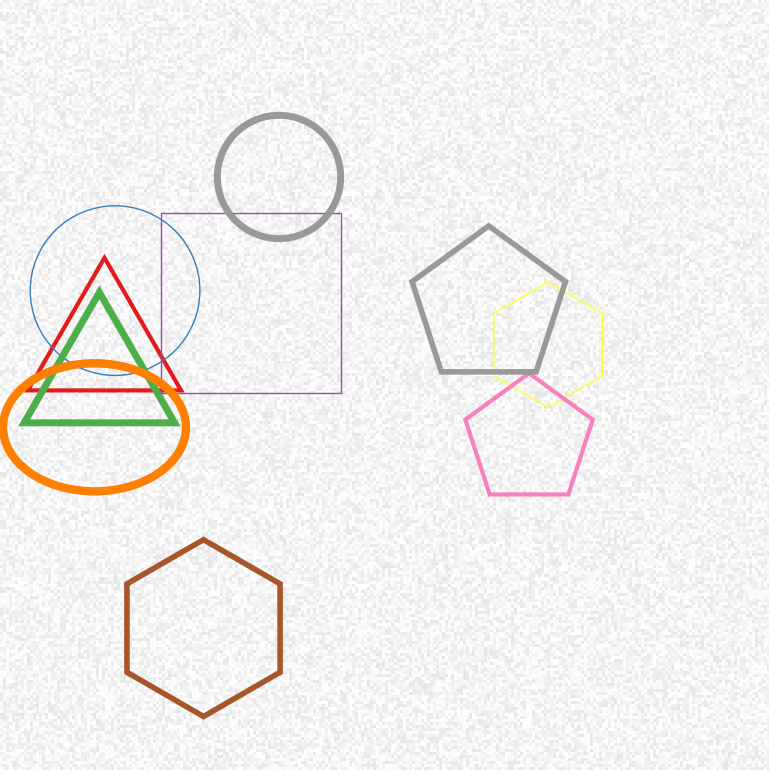[{"shape": "triangle", "thickness": 1.5, "radius": 0.57, "center": [0.136, 0.55]}, {"shape": "circle", "thickness": 0.5, "radius": 0.55, "center": [0.149, 0.623]}, {"shape": "triangle", "thickness": 2.5, "radius": 0.56, "center": [0.129, 0.507]}, {"shape": "square", "thickness": 0.5, "radius": 0.58, "center": [0.325, 0.606]}, {"shape": "oval", "thickness": 3, "radius": 0.59, "center": [0.123, 0.445]}, {"shape": "hexagon", "thickness": 0.5, "radius": 0.41, "center": [0.712, 0.552]}, {"shape": "hexagon", "thickness": 2, "radius": 0.57, "center": [0.264, 0.184]}, {"shape": "pentagon", "thickness": 1.5, "radius": 0.43, "center": [0.687, 0.428]}, {"shape": "circle", "thickness": 2.5, "radius": 0.4, "center": [0.362, 0.77]}, {"shape": "pentagon", "thickness": 2, "radius": 0.52, "center": [0.635, 0.602]}]